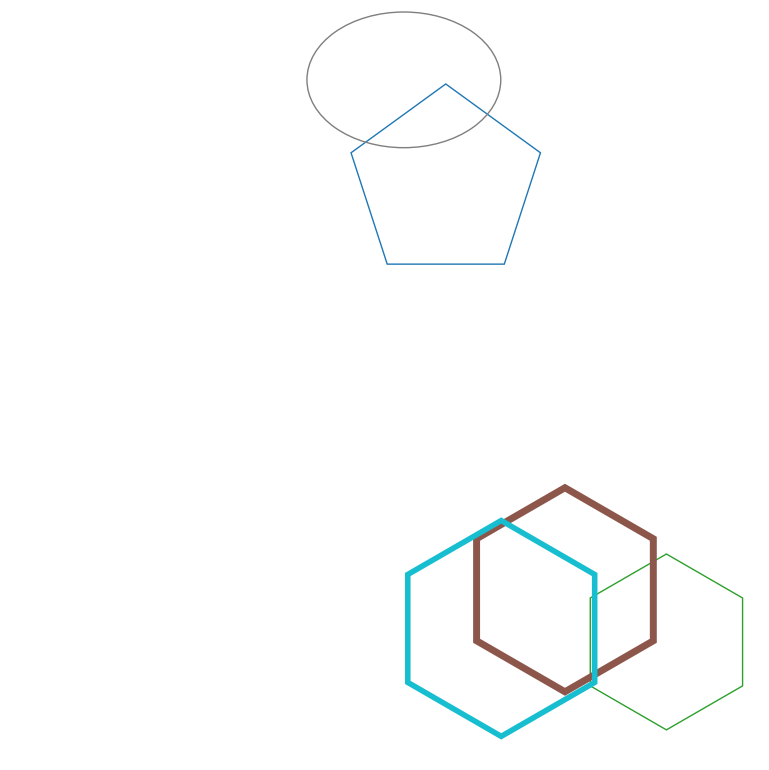[{"shape": "pentagon", "thickness": 0.5, "radius": 0.65, "center": [0.579, 0.762]}, {"shape": "hexagon", "thickness": 0.5, "radius": 0.57, "center": [0.865, 0.166]}, {"shape": "hexagon", "thickness": 2.5, "radius": 0.66, "center": [0.734, 0.234]}, {"shape": "oval", "thickness": 0.5, "radius": 0.63, "center": [0.524, 0.896]}, {"shape": "hexagon", "thickness": 2, "radius": 0.7, "center": [0.651, 0.184]}]